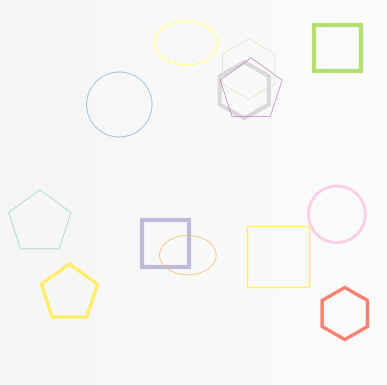[{"shape": "pentagon", "thickness": 0.5, "radius": 0.42, "center": [0.103, 0.422]}, {"shape": "oval", "thickness": 1.5, "radius": 0.41, "center": [0.48, 0.888]}, {"shape": "square", "thickness": 3, "radius": 0.3, "center": [0.427, 0.366]}, {"shape": "hexagon", "thickness": 2.5, "radius": 0.34, "center": [0.89, 0.186]}, {"shape": "circle", "thickness": 0.5, "radius": 0.42, "center": [0.308, 0.729]}, {"shape": "oval", "thickness": 0.5, "radius": 0.37, "center": [0.485, 0.337]}, {"shape": "square", "thickness": 3, "radius": 0.3, "center": [0.871, 0.876]}, {"shape": "circle", "thickness": 2, "radius": 0.37, "center": [0.869, 0.443]}, {"shape": "hexagon", "thickness": 3, "radius": 0.37, "center": [0.63, 0.766]}, {"shape": "pentagon", "thickness": 0.5, "radius": 0.42, "center": [0.648, 0.766]}, {"shape": "hexagon", "thickness": 0.5, "radius": 0.39, "center": [0.642, 0.821]}, {"shape": "square", "thickness": 1, "radius": 0.4, "center": [0.717, 0.333]}, {"shape": "pentagon", "thickness": 2.5, "radius": 0.38, "center": [0.179, 0.238]}]